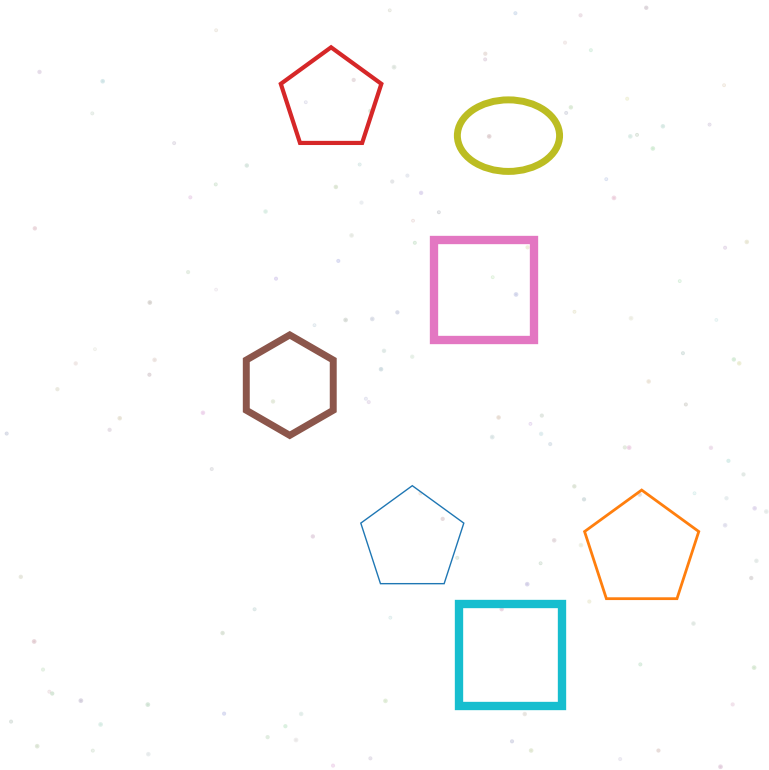[{"shape": "pentagon", "thickness": 0.5, "radius": 0.35, "center": [0.535, 0.299]}, {"shape": "pentagon", "thickness": 1, "radius": 0.39, "center": [0.833, 0.286]}, {"shape": "pentagon", "thickness": 1.5, "radius": 0.34, "center": [0.43, 0.87]}, {"shape": "hexagon", "thickness": 2.5, "radius": 0.33, "center": [0.376, 0.5]}, {"shape": "square", "thickness": 3, "radius": 0.32, "center": [0.629, 0.623]}, {"shape": "oval", "thickness": 2.5, "radius": 0.33, "center": [0.66, 0.824]}, {"shape": "square", "thickness": 3, "radius": 0.33, "center": [0.663, 0.149]}]